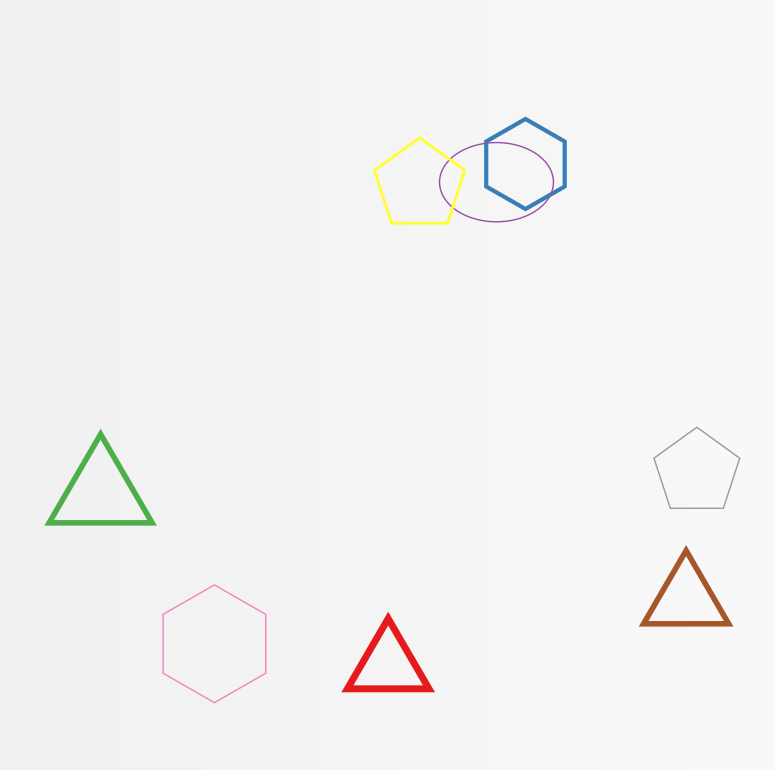[{"shape": "triangle", "thickness": 2.5, "radius": 0.3, "center": [0.501, 0.136]}, {"shape": "hexagon", "thickness": 1.5, "radius": 0.29, "center": [0.678, 0.787]}, {"shape": "triangle", "thickness": 2, "radius": 0.38, "center": [0.13, 0.359]}, {"shape": "oval", "thickness": 0.5, "radius": 0.37, "center": [0.641, 0.763]}, {"shape": "pentagon", "thickness": 1, "radius": 0.31, "center": [0.541, 0.76]}, {"shape": "triangle", "thickness": 2, "radius": 0.32, "center": [0.885, 0.222]}, {"shape": "hexagon", "thickness": 0.5, "radius": 0.38, "center": [0.277, 0.164]}, {"shape": "pentagon", "thickness": 0.5, "radius": 0.29, "center": [0.899, 0.387]}]